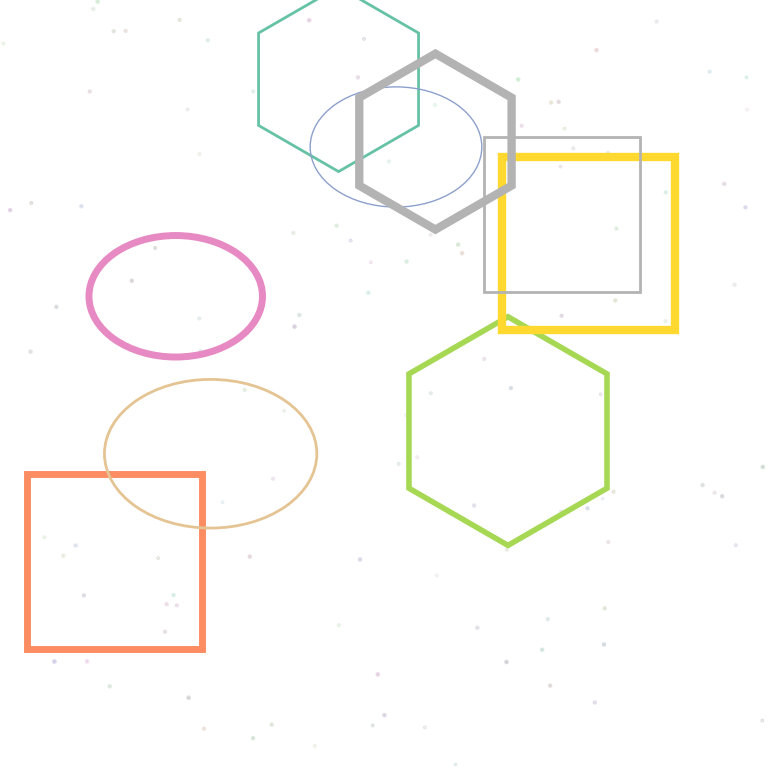[{"shape": "hexagon", "thickness": 1, "radius": 0.6, "center": [0.44, 0.897]}, {"shape": "square", "thickness": 2.5, "radius": 0.57, "center": [0.149, 0.27]}, {"shape": "oval", "thickness": 0.5, "radius": 0.56, "center": [0.514, 0.809]}, {"shape": "oval", "thickness": 2.5, "radius": 0.56, "center": [0.228, 0.615]}, {"shape": "hexagon", "thickness": 2, "radius": 0.74, "center": [0.66, 0.44]}, {"shape": "square", "thickness": 3, "radius": 0.56, "center": [0.764, 0.684]}, {"shape": "oval", "thickness": 1, "radius": 0.69, "center": [0.274, 0.411]}, {"shape": "square", "thickness": 1, "radius": 0.5, "center": [0.73, 0.722]}, {"shape": "hexagon", "thickness": 3, "radius": 0.57, "center": [0.565, 0.816]}]